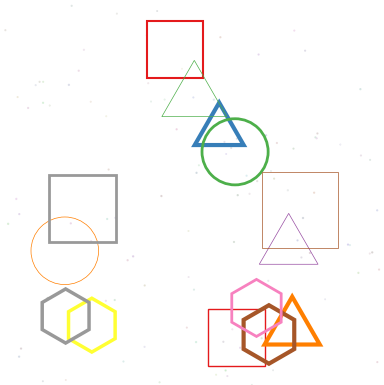[{"shape": "square", "thickness": 1.5, "radius": 0.37, "center": [0.454, 0.871]}, {"shape": "square", "thickness": 1, "radius": 0.37, "center": [0.614, 0.123]}, {"shape": "triangle", "thickness": 3, "radius": 0.37, "center": [0.569, 0.66]}, {"shape": "triangle", "thickness": 0.5, "radius": 0.49, "center": [0.505, 0.746]}, {"shape": "circle", "thickness": 2, "radius": 0.43, "center": [0.611, 0.606]}, {"shape": "triangle", "thickness": 0.5, "radius": 0.44, "center": [0.75, 0.358]}, {"shape": "triangle", "thickness": 3, "radius": 0.41, "center": [0.759, 0.147]}, {"shape": "circle", "thickness": 0.5, "radius": 0.44, "center": [0.168, 0.349]}, {"shape": "hexagon", "thickness": 2.5, "radius": 0.35, "center": [0.239, 0.155]}, {"shape": "hexagon", "thickness": 3, "radius": 0.38, "center": [0.699, 0.131]}, {"shape": "square", "thickness": 0.5, "radius": 0.5, "center": [0.78, 0.455]}, {"shape": "hexagon", "thickness": 2, "radius": 0.37, "center": [0.666, 0.2]}, {"shape": "hexagon", "thickness": 2.5, "radius": 0.35, "center": [0.17, 0.179]}, {"shape": "square", "thickness": 2, "radius": 0.44, "center": [0.214, 0.458]}]